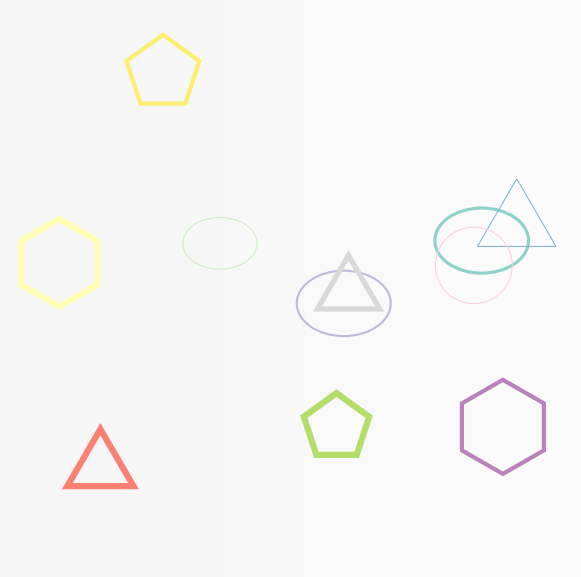[{"shape": "oval", "thickness": 1.5, "radius": 0.4, "center": [0.829, 0.583]}, {"shape": "hexagon", "thickness": 3, "radius": 0.38, "center": [0.102, 0.544]}, {"shape": "oval", "thickness": 1, "radius": 0.4, "center": [0.591, 0.474]}, {"shape": "triangle", "thickness": 3, "radius": 0.33, "center": [0.173, 0.19]}, {"shape": "triangle", "thickness": 0.5, "radius": 0.39, "center": [0.889, 0.611]}, {"shape": "pentagon", "thickness": 3, "radius": 0.3, "center": [0.579, 0.259]}, {"shape": "circle", "thickness": 0.5, "radius": 0.33, "center": [0.815, 0.54]}, {"shape": "triangle", "thickness": 2.5, "radius": 0.31, "center": [0.6, 0.495]}, {"shape": "hexagon", "thickness": 2, "radius": 0.41, "center": [0.865, 0.26]}, {"shape": "oval", "thickness": 0.5, "radius": 0.32, "center": [0.378, 0.578]}, {"shape": "pentagon", "thickness": 2, "radius": 0.33, "center": [0.28, 0.873]}]